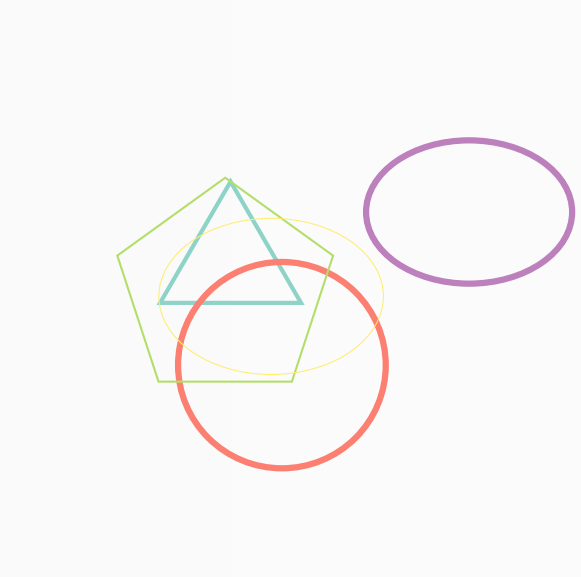[{"shape": "triangle", "thickness": 2, "radius": 0.7, "center": [0.397, 0.545]}, {"shape": "circle", "thickness": 3, "radius": 0.89, "center": [0.485, 0.367]}, {"shape": "pentagon", "thickness": 1, "radius": 0.98, "center": [0.387, 0.496]}, {"shape": "oval", "thickness": 3, "radius": 0.89, "center": [0.807, 0.632]}, {"shape": "oval", "thickness": 0.5, "radius": 0.97, "center": [0.466, 0.486]}]